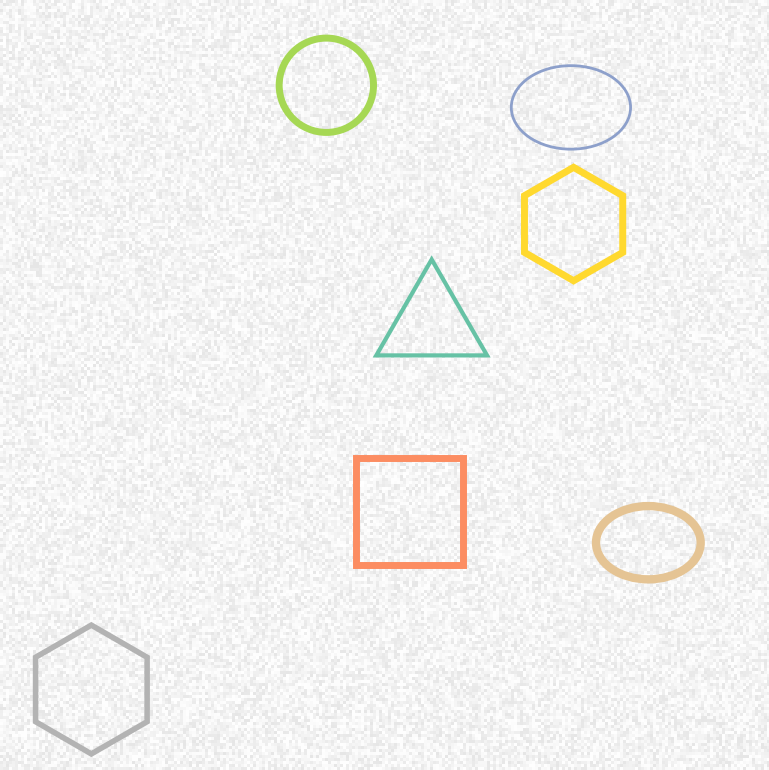[{"shape": "triangle", "thickness": 1.5, "radius": 0.42, "center": [0.561, 0.58]}, {"shape": "square", "thickness": 2.5, "radius": 0.35, "center": [0.532, 0.335]}, {"shape": "oval", "thickness": 1, "radius": 0.39, "center": [0.741, 0.861]}, {"shape": "circle", "thickness": 2.5, "radius": 0.31, "center": [0.424, 0.889]}, {"shape": "hexagon", "thickness": 2.5, "radius": 0.37, "center": [0.745, 0.709]}, {"shape": "oval", "thickness": 3, "radius": 0.34, "center": [0.842, 0.295]}, {"shape": "hexagon", "thickness": 2, "radius": 0.42, "center": [0.119, 0.105]}]